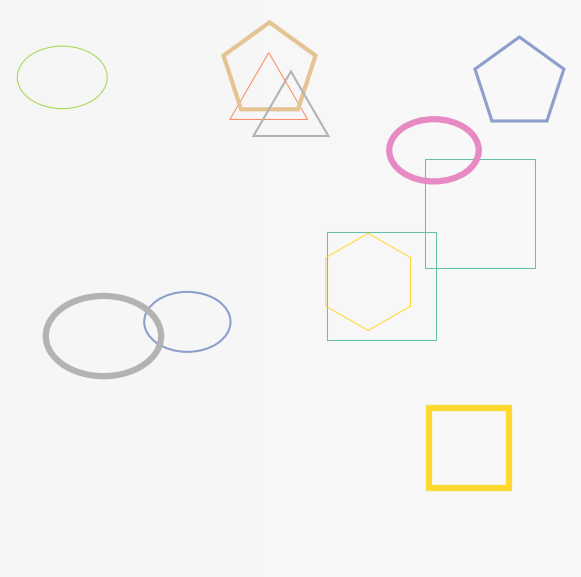[{"shape": "square", "thickness": 0.5, "radius": 0.47, "center": [0.826, 0.63]}, {"shape": "square", "thickness": 0.5, "radius": 0.47, "center": [0.657, 0.504]}, {"shape": "triangle", "thickness": 0.5, "radius": 0.39, "center": [0.462, 0.831]}, {"shape": "pentagon", "thickness": 1.5, "radius": 0.4, "center": [0.894, 0.855]}, {"shape": "oval", "thickness": 1, "radius": 0.37, "center": [0.322, 0.442]}, {"shape": "oval", "thickness": 3, "radius": 0.38, "center": [0.747, 0.739]}, {"shape": "oval", "thickness": 0.5, "radius": 0.39, "center": [0.107, 0.865]}, {"shape": "hexagon", "thickness": 0.5, "radius": 0.42, "center": [0.633, 0.511]}, {"shape": "square", "thickness": 3, "radius": 0.35, "center": [0.807, 0.223]}, {"shape": "pentagon", "thickness": 2, "radius": 0.42, "center": [0.464, 0.877]}, {"shape": "oval", "thickness": 3, "radius": 0.5, "center": [0.178, 0.417]}, {"shape": "triangle", "thickness": 1, "radius": 0.37, "center": [0.5, 0.801]}]